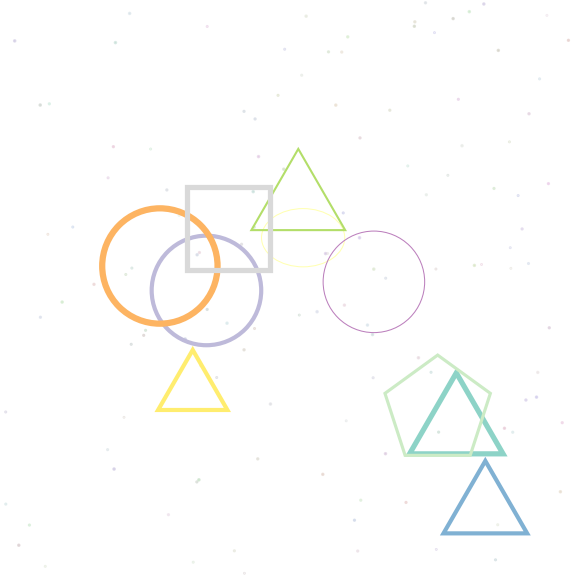[{"shape": "triangle", "thickness": 2.5, "radius": 0.47, "center": [0.79, 0.26]}, {"shape": "oval", "thickness": 0.5, "radius": 0.36, "center": [0.525, 0.588]}, {"shape": "circle", "thickness": 2, "radius": 0.47, "center": [0.357, 0.496]}, {"shape": "triangle", "thickness": 2, "radius": 0.42, "center": [0.84, 0.117]}, {"shape": "circle", "thickness": 3, "radius": 0.5, "center": [0.277, 0.539]}, {"shape": "triangle", "thickness": 1, "radius": 0.47, "center": [0.517, 0.648]}, {"shape": "square", "thickness": 2.5, "radius": 0.36, "center": [0.395, 0.604]}, {"shape": "circle", "thickness": 0.5, "radius": 0.44, "center": [0.647, 0.511]}, {"shape": "pentagon", "thickness": 1.5, "radius": 0.48, "center": [0.758, 0.288]}, {"shape": "triangle", "thickness": 2, "radius": 0.35, "center": [0.334, 0.324]}]